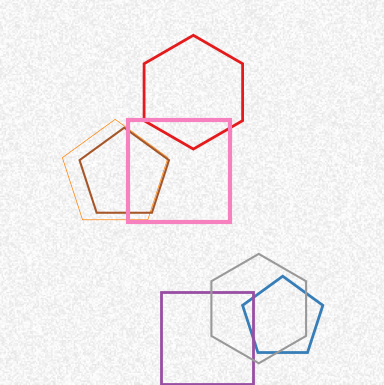[{"shape": "hexagon", "thickness": 2, "radius": 0.74, "center": [0.502, 0.761]}, {"shape": "pentagon", "thickness": 2, "radius": 0.55, "center": [0.734, 0.173]}, {"shape": "square", "thickness": 2, "radius": 0.6, "center": [0.537, 0.123]}, {"shape": "pentagon", "thickness": 0.5, "radius": 0.72, "center": [0.299, 0.546]}, {"shape": "pentagon", "thickness": 1.5, "radius": 0.61, "center": [0.323, 0.546]}, {"shape": "square", "thickness": 3, "radius": 0.66, "center": [0.465, 0.556]}, {"shape": "hexagon", "thickness": 1.5, "radius": 0.71, "center": [0.672, 0.198]}]